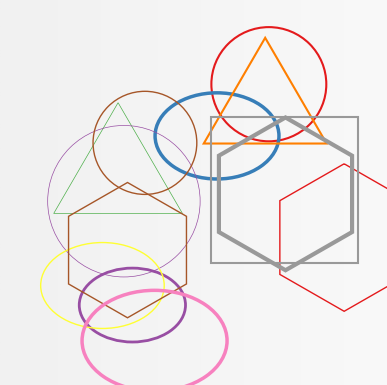[{"shape": "circle", "thickness": 1.5, "radius": 0.74, "center": [0.694, 0.781]}, {"shape": "hexagon", "thickness": 1, "radius": 0.96, "center": [0.888, 0.383]}, {"shape": "oval", "thickness": 2.5, "radius": 0.8, "center": [0.56, 0.647]}, {"shape": "triangle", "thickness": 0.5, "radius": 0.96, "center": [0.305, 0.541]}, {"shape": "oval", "thickness": 2, "radius": 0.69, "center": [0.342, 0.208]}, {"shape": "circle", "thickness": 0.5, "radius": 0.98, "center": [0.32, 0.477]}, {"shape": "triangle", "thickness": 1.5, "radius": 0.92, "center": [0.684, 0.719]}, {"shape": "oval", "thickness": 1, "radius": 0.8, "center": [0.264, 0.258]}, {"shape": "circle", "thickness": 1, "radius": 0.67, "center": [0.374, 0.629]}, {"shape": "hexagon", "thickness": 1, "radius": 0.88, "center": [0.329, 0.35]}, {"shape": "oval", "thickness": 2.5, "radius": 0.94, "center": [0.399, 0.115]}, {"shape": "hexagon", "thickness": 3, "radius": 0.99, "center": [0.737, 0.496]}, {"shape": "square", "thickness": 1.5, "radius": 0.95, "center": [0.733, 0.505]}]